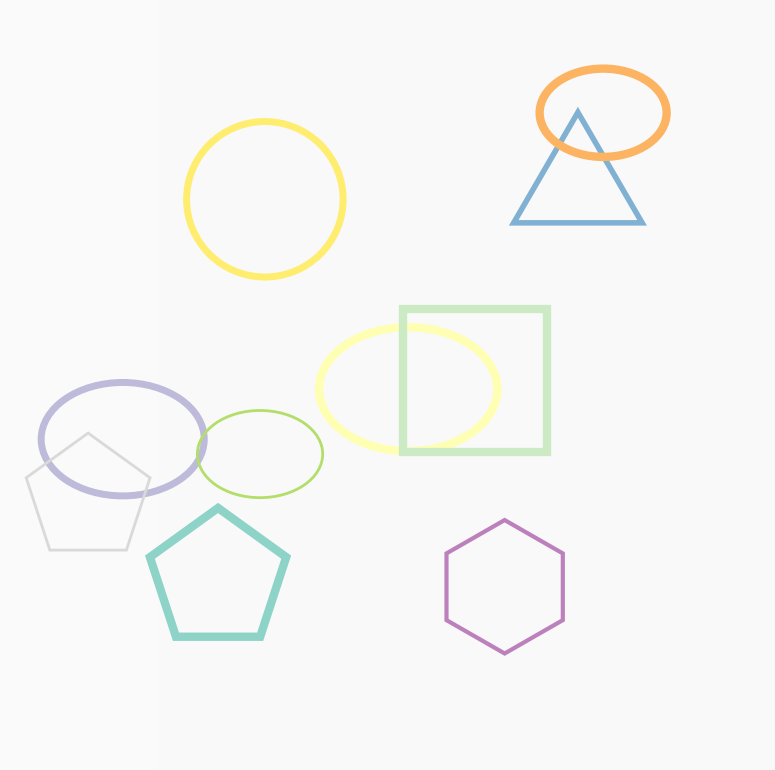[{"shape": "pentagon", "thickness": 3, "radius": 0.46, "center": [0.281, 0.248]}, {"shape": "oval", "thickness": 3, "radius": 0.58, "center": [0.527, 0.495]}, {"shape": "oval", "thickness": 2.5, "radius": 0.53, "center": [0.158, 0.43]}, {"shape": "triangle", "thickness": 2, "radius": 0.48, "center": [0.746, 0.758]}, {"shape": "oval", "thickness": 3, "radius": 0.41, "center": [0.778, 0.854]}, {"shape": "oval", "thickness": 1, "radius": 0.4, "center": [0.336, 0.41]}, {"shape": "pentagon", "thickness": 1, "radius": 0.42, "center": [0.114, 0.354]}, {"shape": "hexagon", "thickness": 1.5, "radius": 0.43, "center": [0.651, 0.238]}, {"shape": "square", "thickness": 3, "radius": 0.46, "center": [0.613, 0.505]}, {"shape": "circle", "thickness": 2.5, "radius": 0.5, "center": [0.342, 0.741]}]